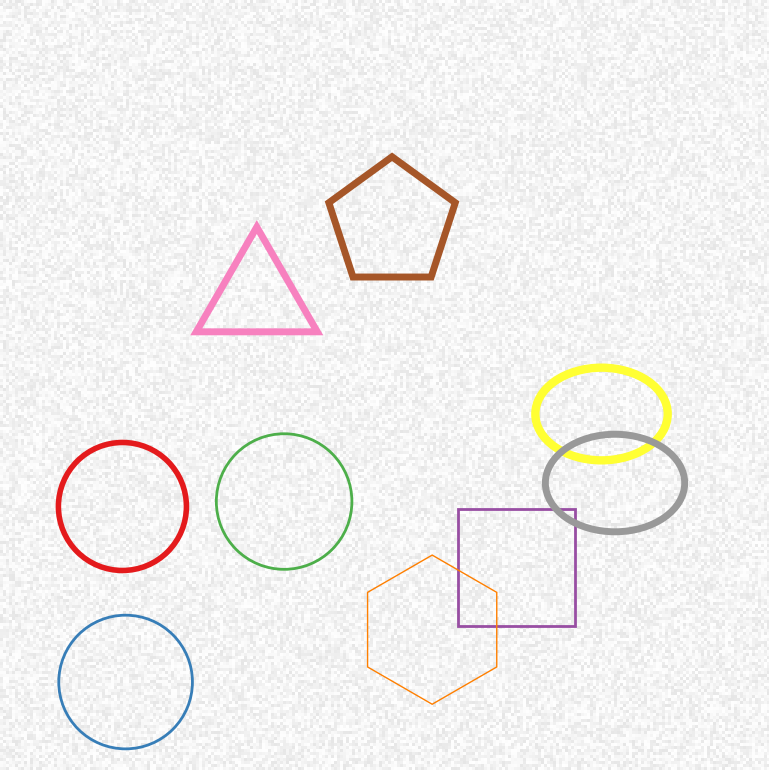[{"shape": "circle", "thickness": 2, "radius": 0.42, "center": [0.159, 0.342]}, {"shape": "circle", "thickness": 1, "radius": 0.43, "center": [0.163, 0.114]}, {"shape": "circle", "thickness": 1, "radius": 0.44, "center": [0.369, 0.349]}, {"shape": "square", "thickness": 1, "radius": 0.38, "center": [0.67, 0.263]}, {"shape": "hexagon", "thickness": 0.5, "radius": 0.48, "center": [0.561, 0.182]}, {"shape": "oval", "thickness": 3, "radius": 0.43, "center": [0.781, 0.462]}, {"shape": "pentagon", "thickness": 2.5, "radius": 0.43, "center": [0.509, 0.71]}, {"shape": "triangle", "thickness": 2.5, "radius": 0.45, "center": [0.333, 0.614]}, {"shape": "oval", "thickness": 2.5, "radius": 0.45, "center": [0.799, 0.373]}]